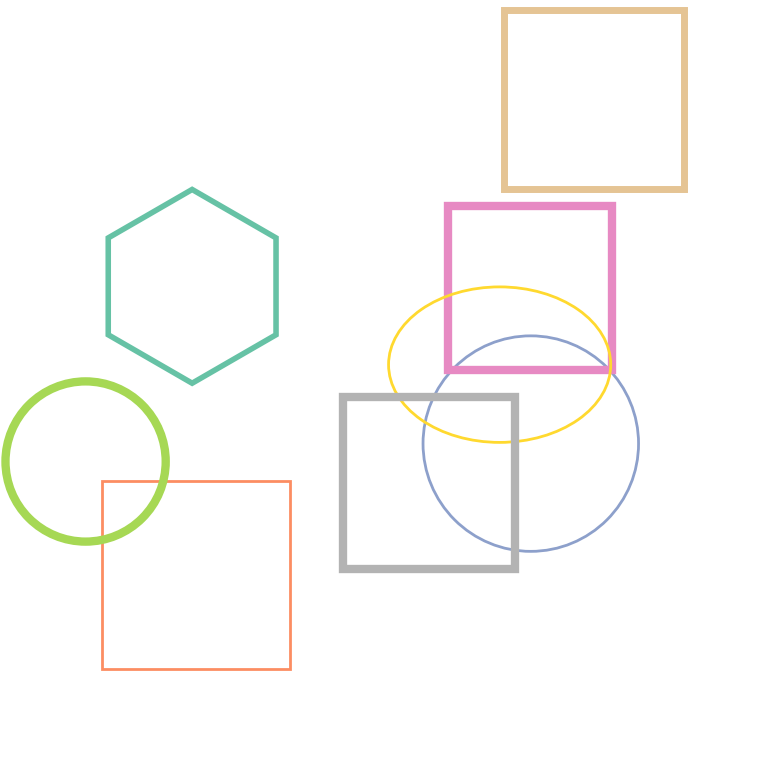[{"shape": "hexagon", "thickness": 2, "radius": 0.63, "center": [0.25, 0.628]}, {"shape": "square", "thickness": 1, "radius": 0.61, "center": [0.254, 0.253]}, {"shape": "circle", "thickness": 1, "radius": 0.7, "center": [0.689, 0.424]}, {"shape": "square", "thickness": 3, "radius": 0.53, "center": [0.689, 0.626]}, {"shape": "circle", "thickness": 3, "radius": 0.52, "center": [0.111, 0.401]}, {"shape": "oval", "thickness": 1, "radius": 0.72, "center": [0.649, 0.526]}, {"shape": "square", "thickness": 2.5, "radius": 0.58, "center": [0.771, 0.871]}, {"shape": "square", "thickness": 3, "radius": 0.56, "center": [0.557, 0.373]}]